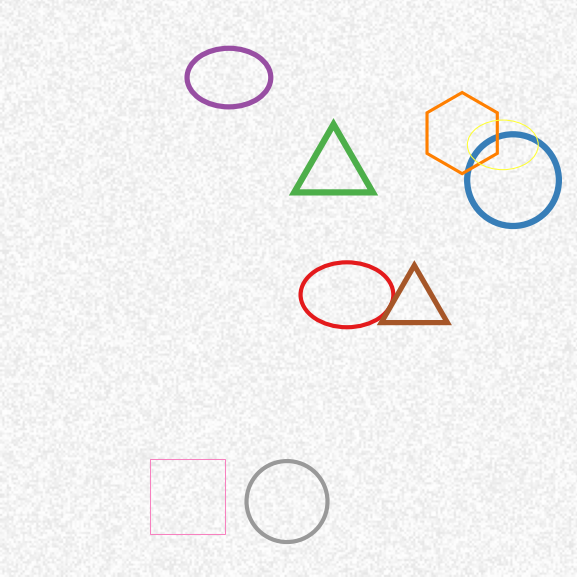[{"shape": "oval", "thickness": 2, "radius": 0.4, "center": [0.601, 0.489]}, {"shape": "circle", "thickness": 3, "radius": 0.4, "center": [0.888, 0.687]}, {"shape": "triangle", "thickness": 3, "radius": 0.39, "center": [0.578, 0.705]}, {"shape": "oval", "thickness": 2.5, "radius": 0.36, "center": [0.396, 0.865]}, {"shape": "hexagon", "thickness": 1.5, "radius": 0.35, "center": [0.8, 0.769]}, {"shape": "oval", "thickness": 0.5, "radius": 0.31, "center": [0.871, 0.748]}, {"shape": "triangle", "thickness": 2.5, "radius": 0.33, "center": [0.717, 0.474]}, {"shape": "square", "thickness": 0.5, "radius": 0.32, "center": [0.324, 0.139]}, {"shape": "circle", "thickness": 2, "radius": 0.35, "center": [0.497, 0.131]}]